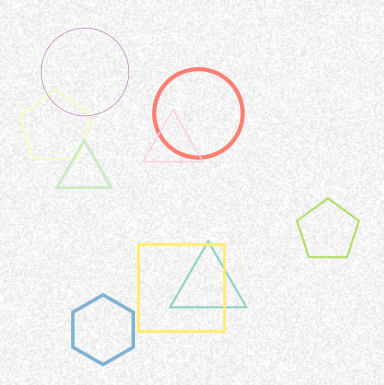[{"shape": "triangle", "thickness": 1.5, "radius": 0.57, "center": [0.541, 0.259]}, {"shape": "pentagon", "thickness": 1, "radius": 0.49, "center": [0.145, 0.668]}, {"shape": "circle", "thickness": 3, "radius": 0.57, "center": [0.515, 0.706]}, {"shape": "hexagon", "thickness": 2.5, "radius": 0.45, "center": [0.268, 0.144]}, {"shape": "pentagon", "thickness": 1.5, "radius": 0.42, "center": [0.852, 0.4]}, {"shape": "triangle", "thickness": 1, "radius": 0.45, "center": [0.449, 0.625]}, {"shape": "circle", "thickness": 0.5, "radius": 0.57, "center": [0.221, 0.813]}, {"shape": "triangle", "thickness": 2, "radius": 0.41, "center": [0.219, 0.553]}, {"shape": "square", "thickness": 2, "radius": 0.56, "center": [0.47, 0.253]}]